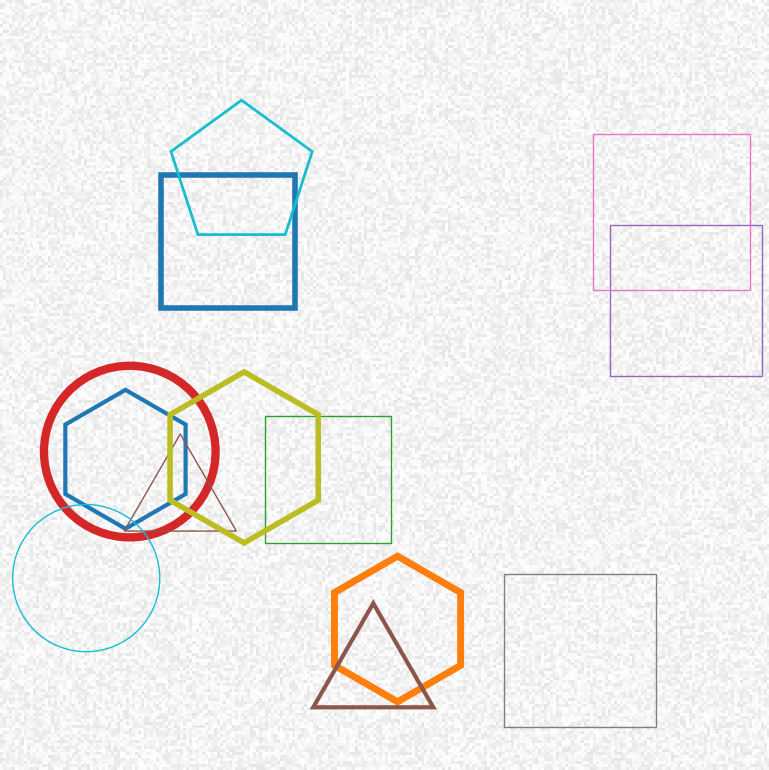[{"shape": "square", "thickness": 2, "radius": 0.43, "center": [0.296, 0.686]}, {"shape": "hexagon", "thickness": 1.5, "radius": 0.45, "center": [0.163, 0.404]}, {"shape": "hexagon", "thickness": 2.5, "radius": 0.47, "center": [0.516, 0.183]}, {"shape": "square", "thickness": 0.5, "radius": 0.41, "center": [0.426, 0.377]}, {"shape": "circle", "thickness": 3, "radius": 0.56, "center": [0.169, 0.414]}, {"shape": "square", "thickness": 0.5, "radius": 0.49, "center": [0.891, 0.61]}, {"shape": "triangle", "thickness": 0.5, "radius": 0.42, "center": [0.234, 0.352]}, {"shape": "triangle", "thickness": 1.5, "radius": 0.45, "center": [0.485, 0.126]}, {"shape": "square", "thickness": 0.5, "radius": 0.51, "center": [0.872, 0.725]}, {"shape": "square", "thickness": 0.5, "radius": 0.49, "center": [0.753, 0.155]}, {"shape": "hexagon", "thickness": 2, "radius": 0.56, "center": [0.317, 0.406]}, {"shape": "circle", "thickness": 0.5, "radius": 0.48, "center": [0.112, 0.249]}, {"shape": "pentagon", "thickness": 1, "radius": 0.48, "center": [0.314, 0.773]}]